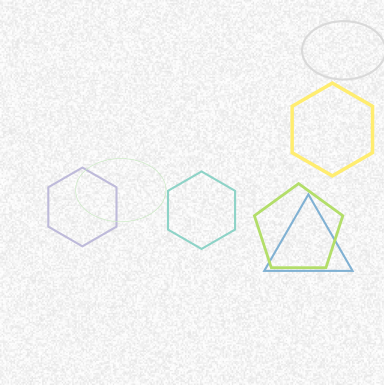[{"shape": "hexagon", "thickness": 1.5, "radius": 0.5, "center": [0.523, 0.454]}, {"shape": "hexagon", "thickness": 1.5, "radius": 0.51, "center": [0.214, 0.462]}, {"shape": "triangle", "thickness": 1.5, "radius": 0.66, "center": [0.801, 0.363]}, {"shape": "pentagon", "thickness": 2, "radius": 0.6, "center": [0.776, 0.402]}, {"shape": "oval", "thickness": 1.5, "radius": 0.54, "center": [0.893, 0.869]}, {"shape": "oval", "thickness": 0.5, "radius": 0.59, "center": [0.314, 0.506]}, {"shape": "hexagon", "thickness": 2.5, "radius": 0.6, "center": [0.863, 0.664]}]